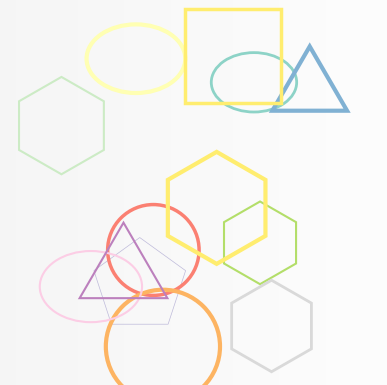[{"shape": "oval", "thickness": 2, "radius": 0.55, "center": [0.655, 0.786]}, {"shape": "oval", "thickness": 3, "radius": 0.64, "center": [0.351, 0.848]}, {"shape": "pentagon", "thickness": 0.5, "radius": 0.62, "center": [0.361, 0.259]}, {"shape": "circle", "thickness": 2.5, "radius": 0.59, "center": [0.396, 0.351]}, {"shape": "triangle", "thickness": 3, "radius": 0.56, "center": [0.799, 0.768]}, {"shape": "circle", "thickness": 3, "radius": 0.74, "center": [0.42, 0.1]}, {"shape": "hexagon", "thickness": 1.5, "radius": 0.54, "center": [0.671, 0.369]}, {"shape": "oval", "thickness": 1.5, "radius": 0.66, "center": [0.235, 0.256]}, {"shape": "hexagon", "thickness": 2, "radius": 0.59, "center": [0.701, 0.153]}, {"shape": "triangle", "thickness": 1.5, "radius": 0.65, "center": [0.319, 0.291]}, {"shape": "hexagon", "thickness": 1.5, "radius": 0.63, "center": [0.159, 0.674]}, {"shape": "square", "thickness": 2.5, "radius": 0.61, "center": [0.601, 0.855]}, {"shape": "hexagon", "thickness": 3, "radius": 0.73, "center": [0.559, 0.46]}]